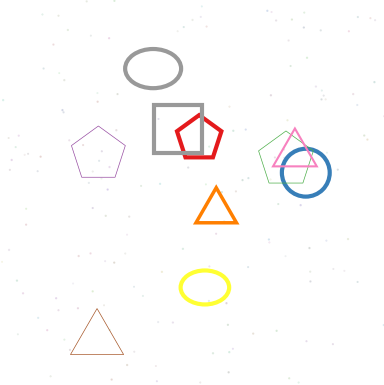[{"shape": "pentagon", "thickness": 3, "radius": 0.3, "center": [0.517, 0.64]}, {"shape": "circle", "thickness": 3, "radius": 0.31, "center": [0.794, 0.551]}, {"shape": "pentagon", "thickness": 0.5, "radius": 0.37, "center": [0.743, 0.585]}, {"shape": "pentagon", "thickness": 0.5, "radius": 0.37, "center": [0.256, 0.599]}, {"shape": "triangle", "thickness": 2.5, "radius": 0.3, "center": [0.562, 0.452]}, {"shape": "oval", "thickness": 3, "radius": 0.32, "center": [0.532, 0.253]}, {"shape": "triangle", "thickness": 0.5, "radius": 0.4, "center": [0.252, 0.119]}, {"shape": "triangle", "thickness": 1.5, "radius": 0.33, "center": [0.766, 0.601]}, {"shape": "oval", "thickness": 3, "radius": 0.36, "center": [0.398, 0.822]}, {"shape": "square", "thickness": 3, "radius": 0.31, "center": [0.462, 0.665]}]